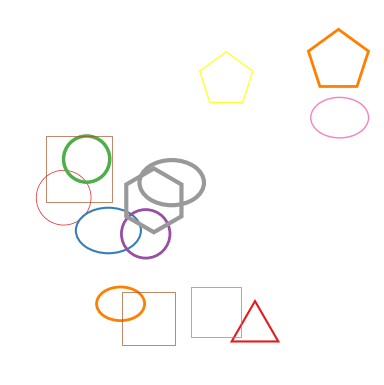[{"shape": "circle", "thickness": 0.5, "radius": 0.36, "center": [0.165, 0.487]}, {"shape": "triangle", "thickness": 1.5, "radius": 0.35, "center": [0.662, 0.148]}, {"shape": "oval", "thickness": 1.5, "radius": 0.42, "center": [0.282, 0.401]}, {"shape": "circle", "thickness": 2.5, "radius": 0.3, "center": [0.225, 0.587]}, {"shape": "square", "thickness": 0.5, "radius": 0.32, "center": [0.56, 0.19]}, {"shape": "circle", "thickness": 2, "radius": 0.31, "center": [0.378, 0.393]}, {"shape": "pentagon", "thickness": 2, "radius": 0.41, "center": [0.879, 0.842]}, {"shape": "oval", "thickness": 2, "radius": 0.31, "center": [0.313, 0.211]}, {"shape": "pentagon", "thickness": 1, "radius": 0.36, "center": [0.588, 0.793]}, {"shape": "square", "thickness": 0.5, "radius": 0.34, "center": [0.386, 0.172]}, {"shape": "square", "thickness": 0.5, "radius": 0.43, "center": [0.206, 0.561]}, {"shape": "oval", "thickness": 1, "radius": 0.38, "center": [0.882, 0.694]}, {"shape": "hexagon", "thickness": 3, "radius": 0.41, "center": [0.4, 0.48]}, {"shape": "oval", "thickness": 3, "radius": 0.42, "center": [0.446, 0.526]}]